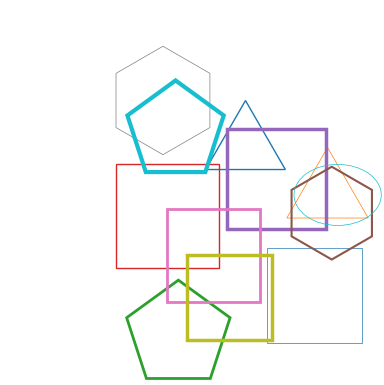[{"shape": "square", "thickness": 0.5, "radius": 0.62, "center": [0.818, 0.233]}, {"shape": "triangle", "thickness": 1, "radius": 0.6, "center": [0.638, 0.619]}, {"shape": "triangle", "thickness": 0.5, "radius": 0.61, "center": [0.851, 0.495]}, {"shape": "pentagon", "thickness": 2, "radius": 0.71, "center": [0.463, 0.131]}, {"shape": "square", "thickness": 1, "radius": 0.67, "center": [0.436, 0.439]}, {"shape": "square", "thickness": 2.5, "radius": 0.65, "center": [0.718, 0.535]}, {"shape": "hexagon", "thickness": 1.5, "radius": 0.6, "center": [0.862, 0.446]}, {"shape": "square", "thickness": 2, "radius": 0.6, "center": [0.556, 0.336]}, {"shape": "hexagon", "thickness": 0.5, "radius": 0.7, "center": [0.423, 0.739]}, {"shape": "square", "thickness": 2.5, "radius": 0.55, "center": [0.597, 0.227]}, {"shape": "oval", "thickness": 0.5, "radius": 0.57, "center": [0.877, 0.494]}, {"shape": "pentagon", "thickness": 3, "radius": 0.66, "center": [0.456, 0.659]}]